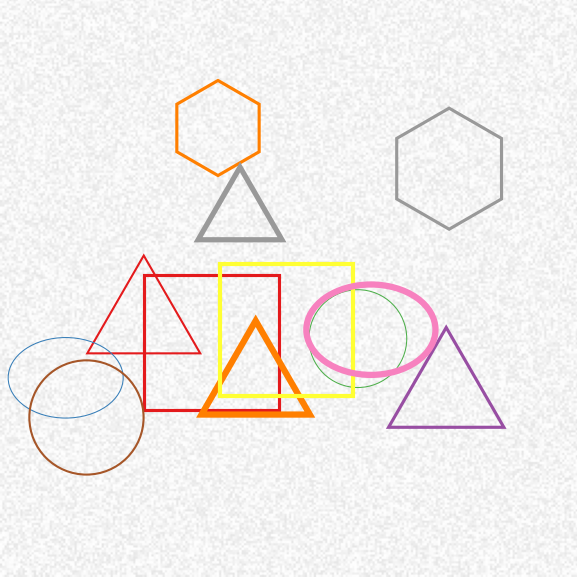[{"shape": "square", "thickness": 1.5, "radius": 0.58, "center": [0.366, 0.407]}, {"shape": "triangle", "thickness": 1, "radius": 0.56, "center": [0.249, 0.444]}, {"shape": "oval", "thickness": 0.5, "radius": 0.5, "center": [0.114, 0.345]}, {"shape": "circle", "thickness": 0.5, "radius": 0.42, "center": [0.62, 0.413]}, {"shape": "triangle", "thickness": 1.5, "radius": 0.58, "center": [0.773, 0.317]}, {"shape": "hexagon", "thickness": 1.5, "radius": 0.41, "center": [0.377, 0.777]}, {"shape": "triangle", "thickness": 3, "radius": 0.54, "center": [0.443, 0.335]}, {"shape": "square", "thickness": 2, "radius": 0.57, "center": [0.496, 0.428]}, {"shape": "circle", "thickness": 1, "radius": 0.49, "center": [0.15, 0.276]}, {"shape": "oval", "thickness": 3, "radius": 0.56, "center": [0.642, 0.428]}, {"shape": "hexagon", "thickness": 1.5, "radius": 0.52, "center": [0.778, 0.707]}, {"shape": "triangle", "thickness": 2.5, "radius": 0.42, "center": [0.416, 0.626]}]